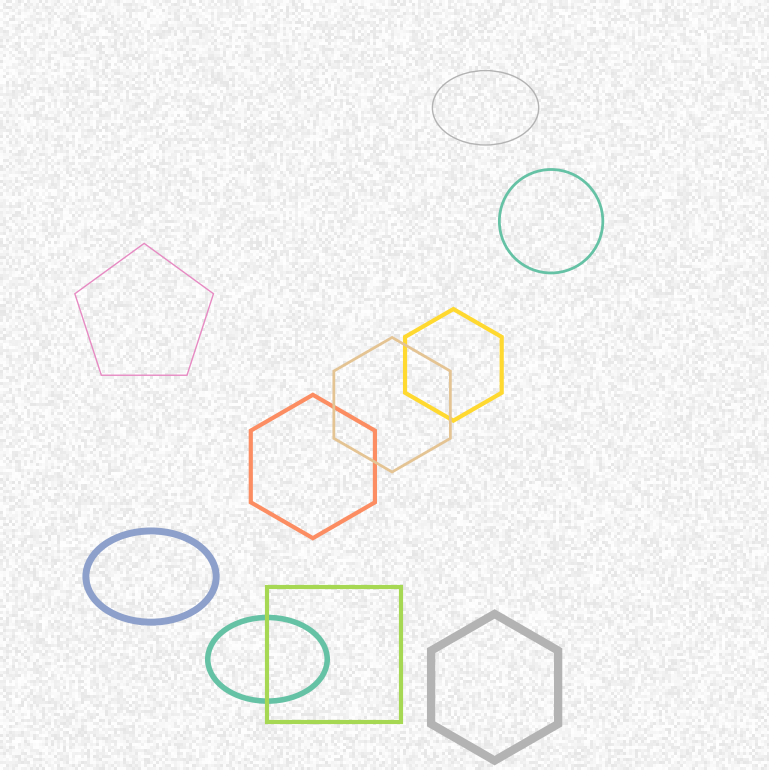[{"shape": "oval", "thickness": 2, "radius": 0.39, "center": [0.347, 0.144]}, {"shape": "circle", "thickness": 1, "radius": 0.34, "center": [0.716, 0.713]}, {"shape": "hexagon", "thickness": 1.5, "radius": 0.47, "center": [0.406, 0.394]}, {"shape": "oval", "thickness": 2.5, "radius": 0.42, "center": [0.196, 0.251]}, {"shape": "pentagon", "thickness": 0.5, "radius": 0.47, "center": [0.187, 0.589]}, {"shape": "square", "thickness": 1.5, "radius": 0.44, "center": [0.434, 0.15]}, {"shape": "hexagon", "thickness": 1.5, "radius": 0.36, "center": [0.589, 0.526]}, {"shape": "hexagon", "thickness": 1, "radius": 0.44, "center": [0.509, 0.474]}, {"shape": "oval", "thickness": 0.5, "radius": 0.35, "center": [0.631, 0.86]}, {"shape": "hexagon", "thickness": 3, "radius": 0.48, "center": [0.642, 0.107]}]